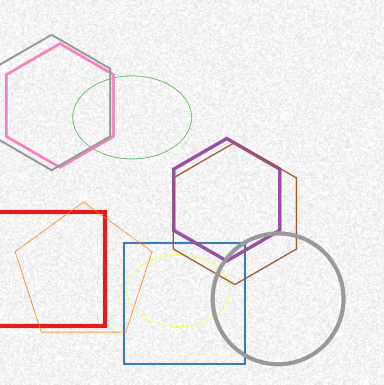[{"shape": "square", "thickness": 3, "radius": 0.74, "center": [0.124, 0.301]}, {"shape": "square", "thickness": 1.5, "radius": 0.79, "center": [0.479, 0.212]}, {"shape": "oval", "thickness": 0.5, "radius": 0.77, "center": [0.343, 0.695]}, {"shape": "hexagon", "thickness": 2.5, "radius": 0.79, "center": [0.589, 0.481]}, {"shape": "pentagon", "thickness": 0.5, "radius": 0.93, "center": [0.217, 0.289]}, {"shape": "oval", "thickness": 0.5, "radius": 0.67, "center": [0.463, 0.245]}, {"shape": "hexagon", "thickness": 1, "radius": 0.92, "center": [0.61, 0.445]}, {"shape": "hexagon", "thickness": 2, "radius": 0.8, "center": [0.156, 0.726]}, {"shape": "hexagon", "thickness": 1.5, "radius": 0.88, "center": [0.134, 0.734]}, {"shape": "circle", "thickness": 3, "radius": 0.85, "center": [0.722, 0.224]}]